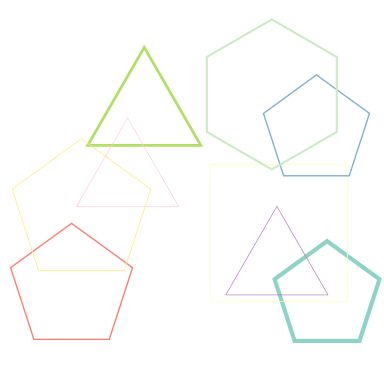[{"shape": "pentagon", "thickness": 3, "radius": 0.72, "center": [0.849, 0.23]}, {"shape": "square", "thickness": 0.5, "radius": 0.89, "center": [0.723, 0.396]}, {"shape": "pentagon", "thickness": 1, "radius": 0.83, "center": [0.186, 0.253]}, {"shape": "pentagon", "thickness": 1, "radius": 0.72, "center": [0.822, 0.661]}, {"shape": "triangle", "thickness": 2, "radius": 0.85, "center": [0.375, 0.707]}, {"shape": "triangle", "thickness": 0.5, "radius": 0.77, "center": [0.331, 0.541]}, {"shape": "triangle", "thickness": 0.5, "radius": 0.77, "center": [0.719, 0.311]}, {"shape": "hexagon", "thickness": 1.5, "radius": 0.97, "center": [0.706, 0.755]}, {"shape": "pentagon", "thickness": 0.5, "radius": 0.95, "center": [0.212, 0.45]}]